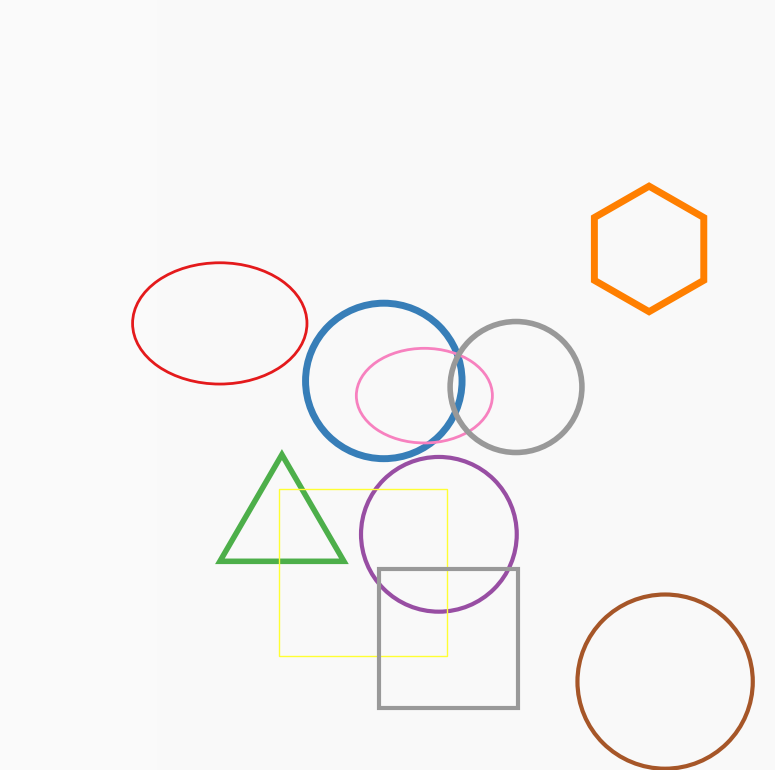[{"shape": "oval", "thickness": 1, "radius": 0.56, "center": [0.284, 0.58]}, {"shape": "circle", "thickness": 2.5, "radius": 0.5, "center": [0.495, 0.505]}, {"shape": "triangle", "thickness": 2, "radius": 0.46, "center": [0.364, 0.317]}, {"shape": "circle", "thickness": 1.5, "radius": 0.5, "center": [0.566, 0.306]}, {"shape": "hexagon", "thickness": 2.5, "radius": 0.41, "center": [0.838, 0.677]}, {"shape": "square", "thickness": 0.5, "radius": 0.54, "center": [0.469, 0.257]}, {"shape": "circle", "thickness": 1.5, "radius": 0.57, "center": [0.858, 0.115]}, {"shape": "oval", "thickness": 1, "radius": 0.44, "center": [0.548, 0.486]}, {"shape": "circle", "thickness": 2, "radius": 0.43, "center": [0.666, 0.497]}, {"shape": "square", "thickness": 1.5, "radius": 0.45, "center": [0.579, 0.171]}]